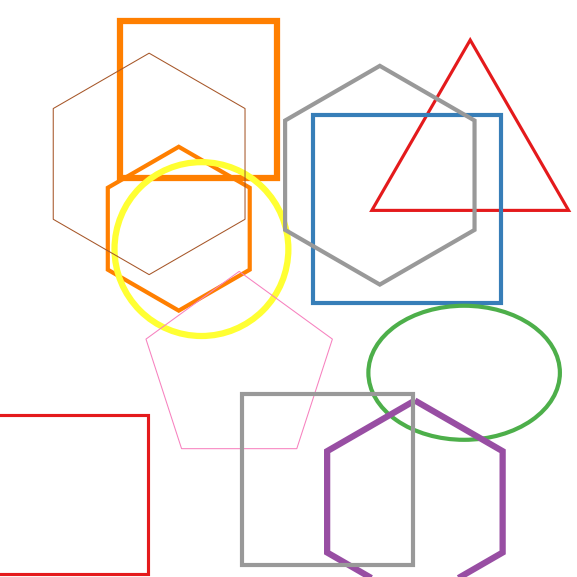[{"shape": "square", "thickness": 1.5, "radius": 0.69, "center": [0.118, 0.143]}, {"shape": "triangle", "thickness": 1.5, "radius": 0.98, "center": [0.814, 0.733]}, {"shape": "square", "thickness": 2, "radius": 0.81, "center": [0.705, 0.637]}, {"shape": "oval", "thickness": 2, "radius": 0.83, "center": [0.804, 0.354]}, {"shape": "hexagon", "thickness": 3, "radius": 0.88, "center": [0.718, 0.13]}, {"shape": "hexagon", "thickness": 2, "radius": 0.71, "center": [0.31, 0.603]}, {"shape": "square", "thickness": 3, "radius": 0.68, "center": [0.343, 0.827]}, {"shape": "circle", "thickness": 3, "radius": 0.75, "center": [0.349, 0.568]}, {"shape": "hexagon", "thickness": 0.5, "radius": 0.96, "center": [0.258, 0.715]}, {"shape": "pentagon", "thickness": 0.5, "radius": 0.85, "center": [0.414, 0.359]}, {"shape": "square", "thickness": 2, "radius": 0.74, "center": [0.568, 0.169]}, {"shape": "hexagon", "thickness": 2, "radius": 0.95, "center": [0.658, 0.696]}]